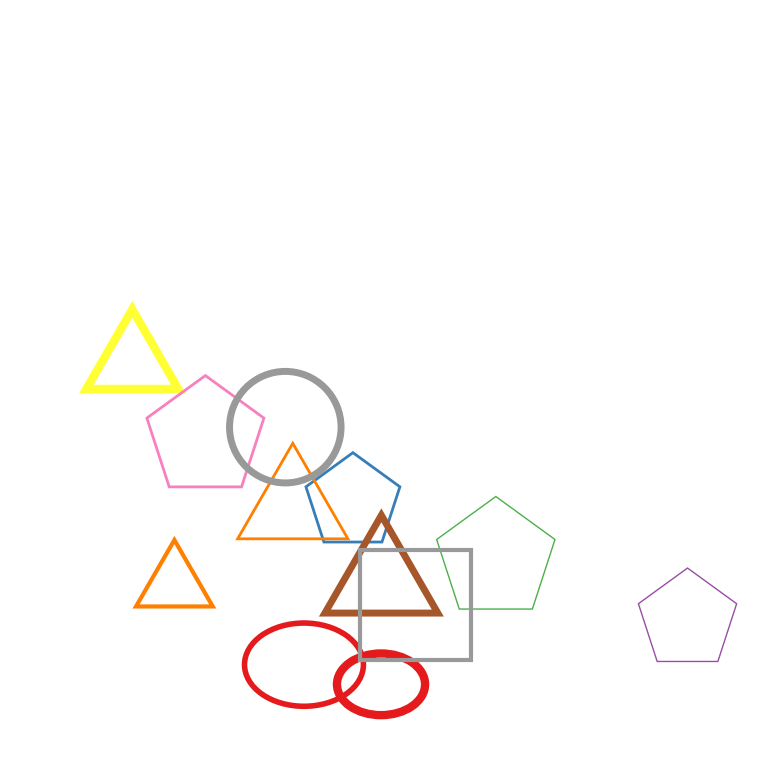[{"shape": "oval", "thickness": 3, "radius": 0.29, "center": [0.495, 0.111]}, {"shape": "oval", "thickness": 2, "radius": 0.39, "center": [0.395, 0.137]}, {"shape": "pentagon", "thickness": 1, "radius": 0.32, "center": [0.458, 0.348]}, {"shape": "pentagon", "thickness": 0.5, "radius": 0.4, "center": [0.644, 0.274]}, {"shape": "pentagon", "thickness": 0.5, "radius": 0.34, "center": [0.893, 0.195]}, {"shape": "triangle", "thickness": 1.5, "radius": 0.29, "center": [0.226, 0.241]}, {"shape": "triangle", "thickness": 1, "radius": 0.41, "center": [0.38, 0.342]}, {"shape": "triangle", "thickness": 3, "radius": 0.34, "center": [0.172, 0.529]}, {"shape": "triangle", "thickness": 2.5, "radius": 0.42, "center": [0.495, 0.246]}, {"shape": "pentagon", "thickness": 1, "radius": 0.4, "center": [0.267, 0.432]}, {"shape": "circle", "thickness": 2.5, "radius": 0.36, "center": [0.371, 0.445]}, {"shape": "square", "thickness": 1.5, "radius": 0.36, "center": [0.539, 0.214]}]